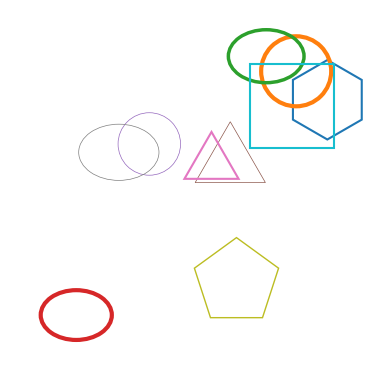[{"shape": "hexagon", "thickness": 1.5, "radius": 0.52, "center": [0.85, 0.741]}, {"shape": "circle", "thickness": 3, "radius": 0.45, "center": [0.769, 0.815]}, {"shape": "oval", "thickness": 2.5, "radius": 0.49, "center": [0.691, 0.854]}, {"shape": "oval", "thickness": 3, "radius": 0.46, "center": [0.198, 0.182]}, {"shape": "circle", "thickness": 0.5, "radius": 0.41, "center": [0.388, 0.626]}, {"shape": "triangle", "thickness": 0.5, "radius": 0.53, "center": [0.598, 0.578]}, {"shape": "triangle", "thickness": 1.5, "radius": 0.41, "center": [0.549, 0.576]}, {"shape": "oval", "thickness": 0.5, "radius": 0.52, "center": [0.309, 0.604]}, {"shape": "pentagon", "thickness": 1, "radius": 0.57, "center": [0.614, 0.268]}, {"shape": "square", "thickness": 1.5, "radius": 0.55, "center": [0.759, 0.725]}]